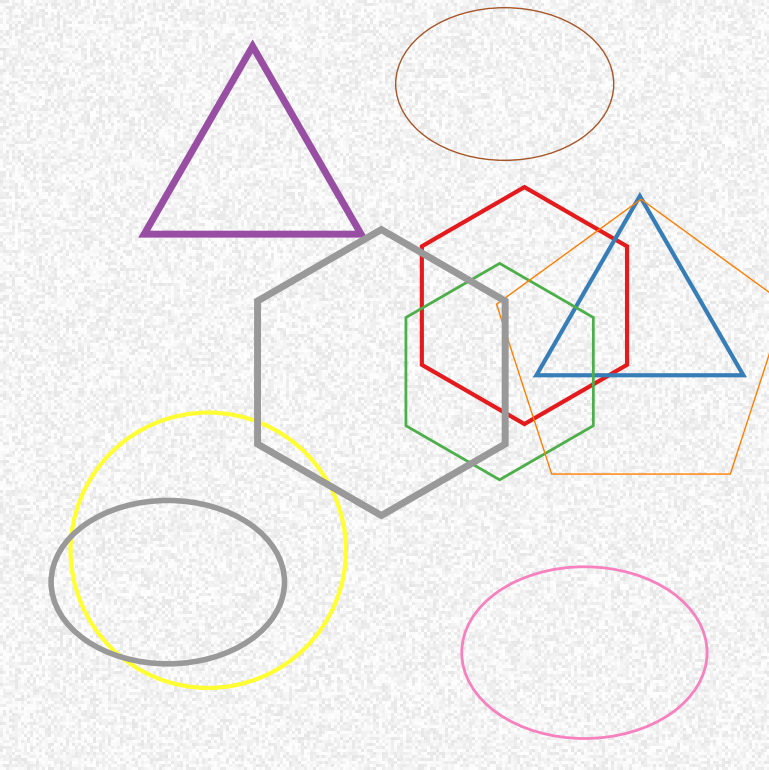[{"shape": "hexagon", "thickness": 1.5, "radius": 0.77, "center": [0.681, 0.603]}, {"shape": "triangle", "thickness": 1.5, "radius": 0.78, "center": [0.831, 0.59]}, {"shape": "hexagon", "thickness": 1, "radius": 0.7, "center": [0.649, 0.517]}, {"shape": "triangle", "thickness": 2.5, "radius": 0.81, "center": [0.328, 0.777]}, {"shape": "pentagon", "thickness": 0.5, "radius": 0.99, "center": [0.832, 0.544]}, {"shape": "circle", "thickness": 1.5, "radius": 0.89, "center": [0.27, 0.285]}, {"shape": "oval", "thickness": 0.5, "radius": 0.71, "center": [0.655, 0.891]}, {"shape": "oval", "thickness": 1, "radius": 0.8, "center": [0.759, 0.152]}, {"shape": "oval", "thickness": 2, "radius": 0.76, "center": [0.218, 0.244]}, {"shape": "hexagon", "thickness": 2.5, "radius": 0.93, "center": [0.495, 0.516]}]